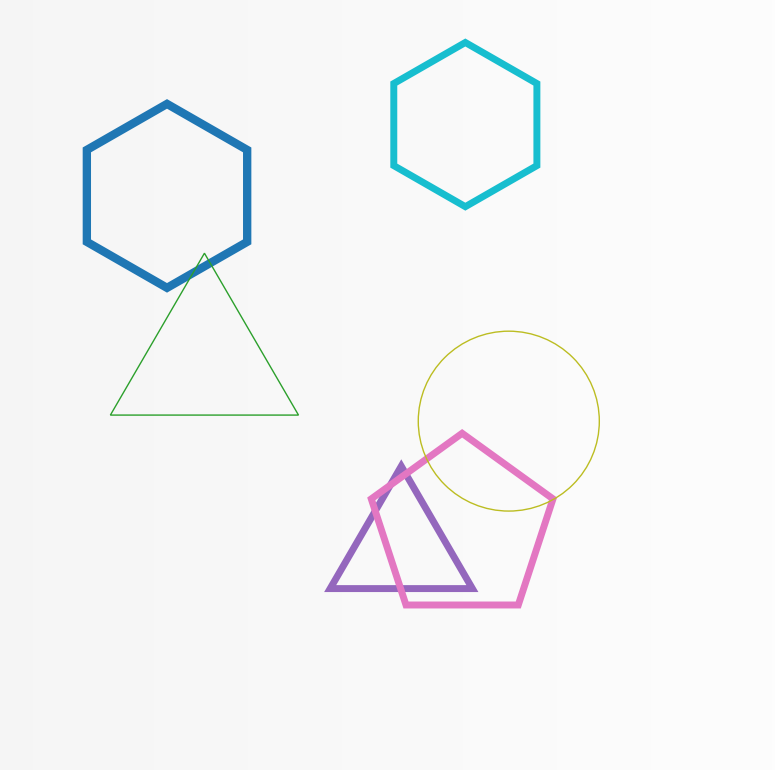[{"shape": "hexagon", "thickness": 3, "radius": 0.6, "center": [0.216, 0.746]}, {"shape": "triangle", "thickness": 0.5, "radius": 0.7, "center": [0.264, 0.531]}, {"shape": "triangle", "thickness": 2.5, "radius": 0.53, "center": [0.518, 0.289]}, {"shape": "pentagon", "thickness": 2.5, "radius": 0.62, "center": [0.596, 0.314]}, {"shape": "circle", "thickness": 0.5, "radius": 0.58, "center": [0.657, 0.453]}, {"shape": "hexagon", "thickness": 2.5, "radius": 0.53, "center": [0.6, 0.838]}]